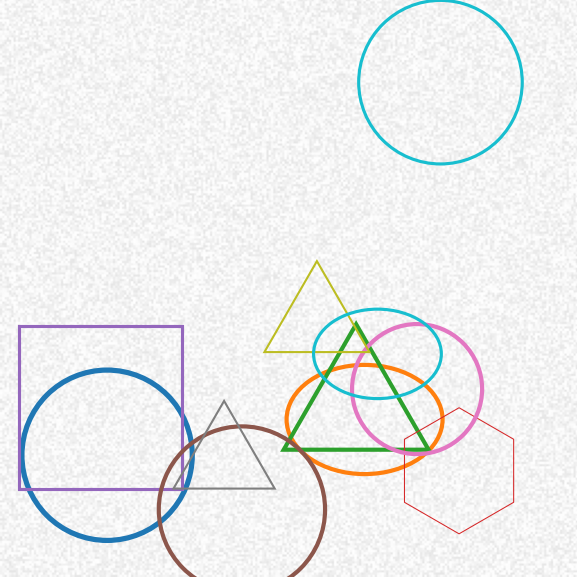[{"shape": "circle", "thickness": 2.5, "radius": 0.74, "center": [0.185, 0.211]}, {"shape": "oval", "thickness": 2, "radius": 0.68, "center": [0.631, 0.273]}, {"shape": "triangle", "thickness": 2, "radius": 0.72, "center": [0.617, 0.293]}, {"shape": "hexagon", "thickness": 0.5, "radius": 0.55, "center": [0.795, 0.184]}, {"shape": "square", "thickness": 1.5, "radius": 0.71, "center": [0.174, 0.294]}, {"shape": "circle", "thickness": 2, "radius": 0.72, "center": [0.419, 0.117]}, {"shape": "circle", "thickness": 2, "radius": 0.56, "center": [0.722, 0.325]}, {"shape": "triangle", "thickness": 1, "radius": 0.51, "center": [0.388, 0.204]}, {"shape": "triangle", "thickness": 1, "radius": 0.52, "center": [0.549, 0.442]}, {"shape": "circle", "thickness": 1.5, "radius": 0.71, "center": [0.763, 0.857]}, {"shape": "oval", "thickness": 1.5, "radius": 0.55, "center": [0.654, 0.386]}]